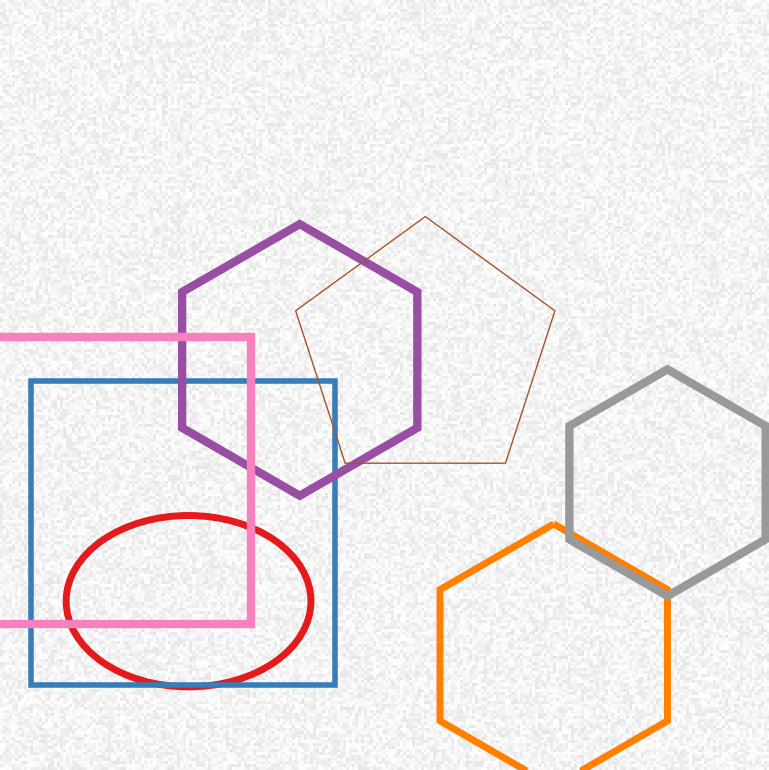[{"shape": "oval", "thickness": 2.5, "radius": 0.79, "center": [0.245, 0.219]}, {"shape": "square", "thickness": 2, "radius": 0.99, "center": [0.237, 0.308]}, {"shape": "hexagon", "thickness": 3, "radius": 0.88, "center": [0.389, 0.533]}, {"shape": "hexagon", "thickness": 2.5, "radius": 0.85, "center": [0.719, 0.149]}, {"shape": "pentagon", "thickness": 0.5, "radius": 0.89, "center": [0.552, 0.542]}, {"shape": "square", "thickness": 3, "radius": 0.93, "center": [0.14, 0.376]}, {"shape": "hexagon", "thickness": 3, "radius": 0.74, "center": [0.867, 0.373]}]